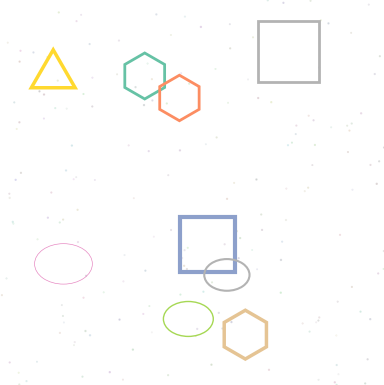[{"shape": "hexagon", "thickness": 2, "radius": 0.3, "center": [0.376, 0.803]}, {"shape": "hexagon", "thickness": 2, "radius": 0.3, "center": [0.466, 0.746]}, {"shape": "square", "thickness": 3, "radius": 0.36, "center": [0.54, 0.365]}, {"shape": "oval", "thickness": 0.5, "radius": 0.38, "center": [0.165, 0.315]}, {"shape": "oval", "thickness": 1, "radius": 0.32, "center": [0.489, 0.172]}, {"shape": "triangle", "thickness": 2.5, "radius": 0.33, "center": [0.138, 0.805]}, {"shape": "hexagon", "thickness": 2.5, "radius": 0.32, "center": [0.637, 0.131]}, {"shape": "square", "thickness": 2, "radius": 0.4, "center": [0.75, 0.866]}, {"shape": "oval", "thickness": 1.5, "radius": 0.29, "center": [0.589, 0.286]}]